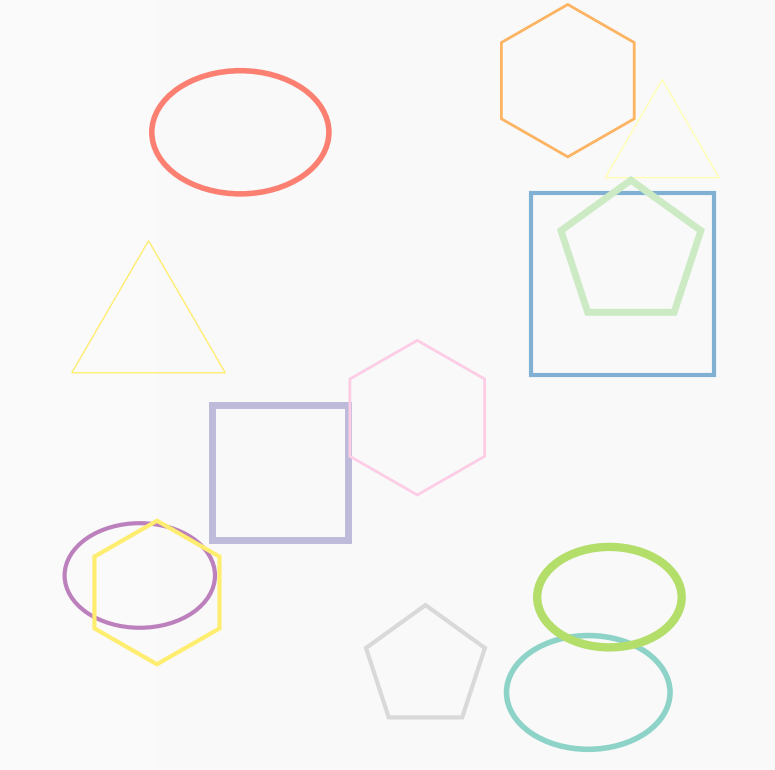[{"shape": "oval", "thickness": 2, "radius": 0.53, "center": [0.759, 0.101]}, {"shape": "triangle", "thickness": 0.5, "radius": 0.42, "center": [0.854, 0.812]}, {"shape": "square", "thickness": 2.5, "radius": 0.44, "center": [0.362, 0.386]}, {"shape": "oval", "thickness": 2, "radius": 0.57, "center": [0.31, 0.828]}, {"shape": "square", "thickness": 1.5, "radius": 0.59, "center": [0.803, 0.631]}, {"shape": "hexagon", "thickness": 1, "radius": 0.49, "center": [0.733, 0.895]}, {"shape": "oval", "thickness": 3, "radius": 0.47, "center": [0.786, 0.224]}, {"shape": "hexagon", "thickness": 1, "radius": 0.5, "center": [0.538, 0.458]}, {"shape": "pentagon", "thickness": 1.5, "radius": 0.4, "center": [0.549, 0.134]}, {"shape": "oval", "thickness": 1.5, "radius": 0.49, "center": [0.18, 0.253]}, {"shape": "pentagon", "thickness": 2.5, "radius": 0.47, "center": [0.814, 0.671]}, {"shape": "triangle", "thickness": 0.5, "radius": 0.57, "center": [0.192, 0.573]}, {"shape": "hexagon", "thickness": 1.5, "radius": 0.47, "center": [0.203, 0.23]}]